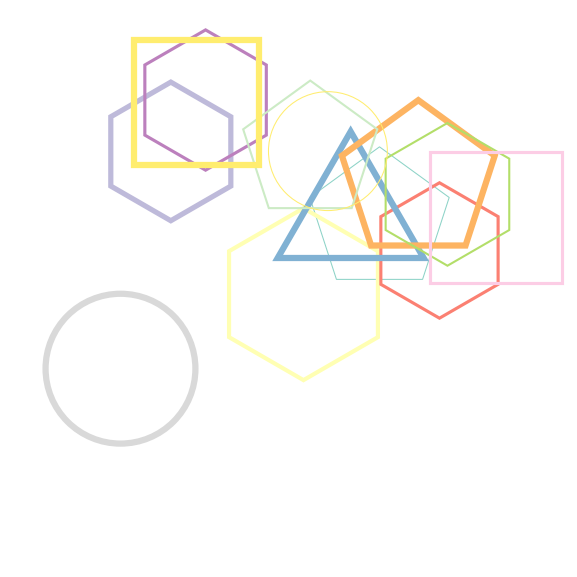[{"shape": "pentagon", "thickness": 0.5, "radius": 0.63, "center": [0.657, 0.618]}, {"shape": "hexagon", "thickness": 2, "radius": 0.74, "center": [0.526, 0.49]}, {"shape": "hexagon", "thickness": 2.5, "radius": 0.6, "center": [0.296, 0.737]}, {"shape": "hexagon", "thickness": 1.5, "radius": 0.59, "center": [0.761, 0.565]}, {"shape": "triangle", "thickness": 3, "radius": 0.73, "center": [0.607, 0.625]}, {"shape": "pentagon", "thickness": 3, "radius": 0.7, "center": [0.724, 0.687]}, {"shape": "hexagon", "thickness": 1, "radius": 0.62, "center": [0.775, 0.663]}, {"shape": "square", "thickness": 1.5, "radius": 0.57, "center": [0.859, 0.623]}, {"shape": "circle", "thickness": 3, "radius": 0.65, "center": [0.209, 0.361]}, {"shape": "hexagon", "thickness": 1.5, "radius": 0.61, "center": [0.356, 0.826]}, {"shape": "pentagon", "thickness": 1, "radius": 0.61, "center": [0.537, 0.738]}, {"shape": "circle", "thickness": 0.5, "radius": 0.51, "center": [0.568, 0.737]}, {"shape": "square", "thickness": 3, "radius": 0.54, "center": [0.341, 0.821]}]